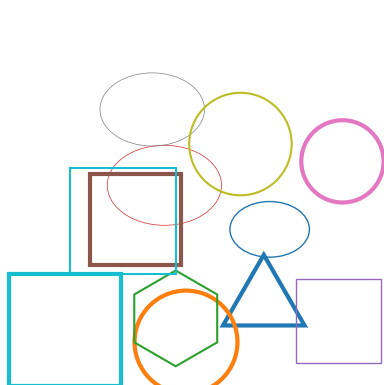[{"shape": "oval", "thickness": 1, "radius": 0.52, "center": [0.7, 0.404]}, {"shape": "triangle", "thickness": 3, "radius": 0.61, "center": [0.685, 0.216]}, {"shape": "circle", "thickness": 3, "radius": 0.67, "center": [0.483, 0.112]}, {"shape": "hexagon", "thickness": 1.5, "radius": 0.62, "center": [0.456, 0.173]}, {"shape": "oval", "thickness": 0.5, "radius": 0.74, "center": [0.427, 0.519]}, {"shape": "square", "thickness": 1, "radius": 0.55, "center": [0.879, 0.167]}, {"shape": "square", "thickness": 3, "radius": 0.59, "center": [0.352, 0.43]}, {"shape": "circle", "thickness": 3, "radius": 0.53, "center": [0.889, 0.581]}, {"shape": "oval", "thickness": 0.5, "radius": 0.68, "center": [0.395, 0.716]}, {"shape": "circle", "thickness": 1.5, "radius": 0.67, "center": [0.625, 0.626]}, {"shape": "square", "thickness": 3, "radius": 0.73, "center": [0.168, 0.144]}, {"shape": "square", "thickness": 1.5, "radius": 0.69, "center": [0.319, 0.426]}]